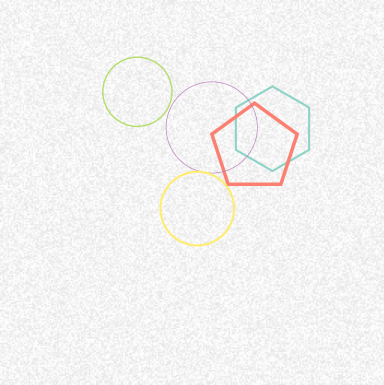[{"shape": "hexagon", "thickness": 1.5, "radius": 0.55, "center": [0.708, 0.666]}, {"shape": "pentagon", "thickness": 2.5, "radius": 0.58, "center": [0.661, 0.616]}, {"shape": "circle", "thickness": 1, "radius": 0.45, "center": [0.357, 0.761]}, {"shape": "circle", "thickness": 0.5, "radius": 0.59, "center": [0.55, 0.669]}, {"shape": "circle", "thickness": 1.5, "radius": 0.48, "center": [0.512, 0.458]}]